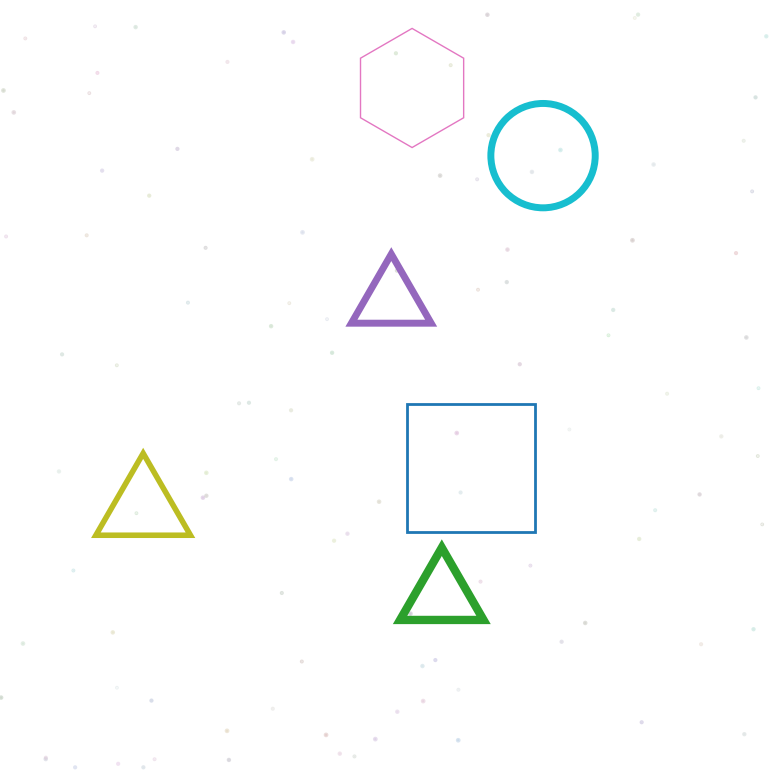[{"shape": "square", "thickness": 1, "radius": 0.41, "center": [0.612, 0.392]}, {"shape": "triangle", "thickness": 3, "radius": 0.31, "center": [0.574, 0.226]}, {"shape": "triangle", "thickness": 2.5, "radius": 0.3, "center": [0.508, 0.61]}, {"shape": "hexagon", "thickness": 0.5, "radius": 0.39, "center": [0.535, 0.886]}, {"shape": "triangle", "thickness": 2, "radius": 0.35, "center": [0.186, 0.34]}, {"shape": "circle", "thickness": 2.5, "radius": 0.34, "center": [0.705, 0.798]}]